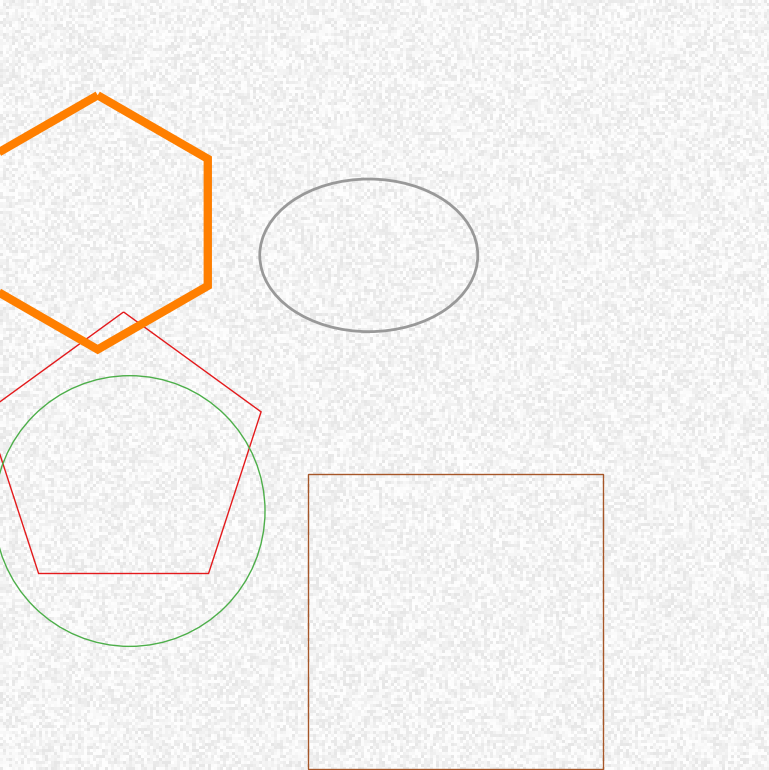[{"shape": "pentagon", "thickness": 0.5, "radius": 0.94, "center": [0.16, 0.407]}, {"shape": "circle", "thickness": 0.5, "radius": 0.88, "center": [0.168, 0.336]}, {"shape": "hexagon", "thickness": 3, "radius": 0.83, "center": [0.127, 0.711]}, {"shape": "square", "thickness": 0.5, "radius": 0.96, "center": [0.592, 0.193]}, {"shape": "oval", "thickness": 1, "radius": 0.71, "center": [0.479, 0.668]}]